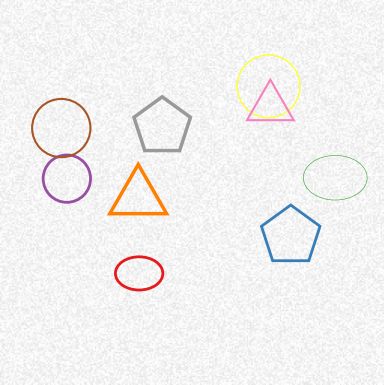[{"shape": "oval", "thickness": 2, "radius": 0.31, "center": [0.361, 0.29]}, {"shape": "pentagon", "thickness": 2, "radius": 0.4, "center": [0.755, 0.388]}, {"shape": "oval", "thickness": 0.5, "radius": 0.41, "center": [0.871, 0.538]}, {"shape": "circle", "thickness": 2, "radius": 0.31, "center": [0.174, 0.536]}, {"shape": "triangle", "thickness": 2.5, "radius": 0.43, "center": [0.359, 0.488]}, {"shape": "circle", "thickness": 1, "radius": 0.41, "center": [0.698, 0.776]}, {"shape": "circle", "thickness": 1.5, "radius": 0.38, "center": [0.159, 0.667]}, {"shape": "triangle", "thickness": 1.5, "radius": 0.35, "center": [0.702, 0.723]}, {"shape": "pentagon", "thickness": 2.5, "radius": 0.39, "center": [0.421, 0.671]}]